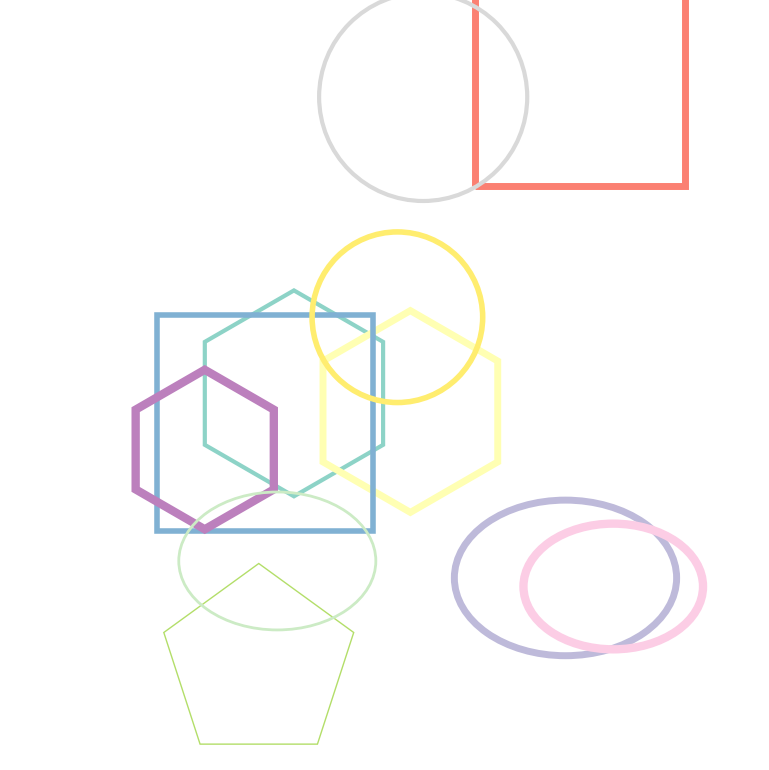[{"shape": "hexagon", "thickness": 1.5, "radius": 0.67, "center": [0.382, 0.489]}, {"shape": "hexagon", "thickness": 2.5, "radius": 0.66, "center": [0.533, 0.466]}, {"shape": "oval", "thickness": 2.5, "radius": 0.72, "center": [0.734, 0.249]}, {"shape": "square", "thickness": 2.5, "radius": 0.68, "center": [0.753, 0.895]}, {"shape": "square", "thickness": 2, "radius": 0.7, "center": [0.344, 0.451]}, {"shape": "pentagon", "thickness": 0.5, "radius": 0.65, "center": [0.336, 0.139]}, {"shape": "oval", "thickness": 3, "radius": 0.58, "center": [0.796, 0.238]}, {"shape": "circle", "thickness": 1.5, "radius": 0.68, "center": [0.55, 0.874]}, {"shape": "hexagon", "thickness": 3, "radius": 0.52, "center": [0.266, 0.416]}, {"shape": "oval", "thickness": 1, "radius": 0.64, "center": [0.36, 0.271]}, {"shape": "circle", "thickness": 2, "radius": 0.55, "center": [0.516, 0.588]}]